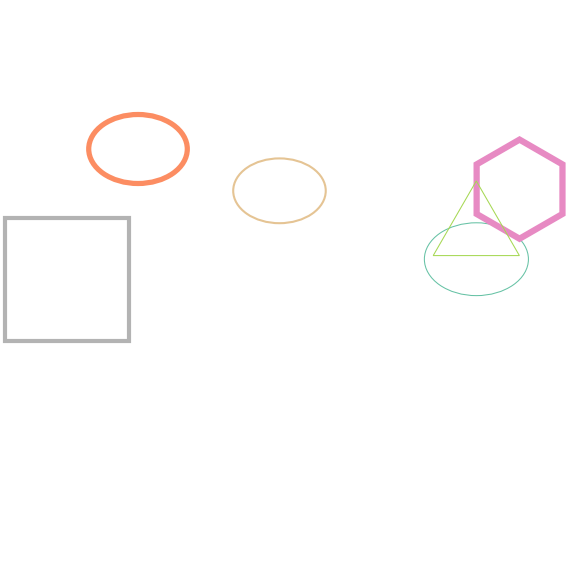[{"shape": "oval", "thickness": 0.5, "radius": 0.45, "center": [0.825, 0.55]}, {"shape": "oval", "thickness": 2.5, "radius": 0.43, "center": [0.239, 0.741]}, {"shape": "hexagon", "thickness": 3, "radius": 0.43, "center": [0.9, 0.672]}, {"shape": "triangle", "thickness": 0.5, "radius": 0.43, "center": [0.825, 0.6]}, {"shape": "oval", "thickness": 1, "radius": 0.4, "center": [0.484, 0.669]}, {"shape": "square", "thickness": 2, "radius": 0.53, "center": [0.116, 0.515]}]